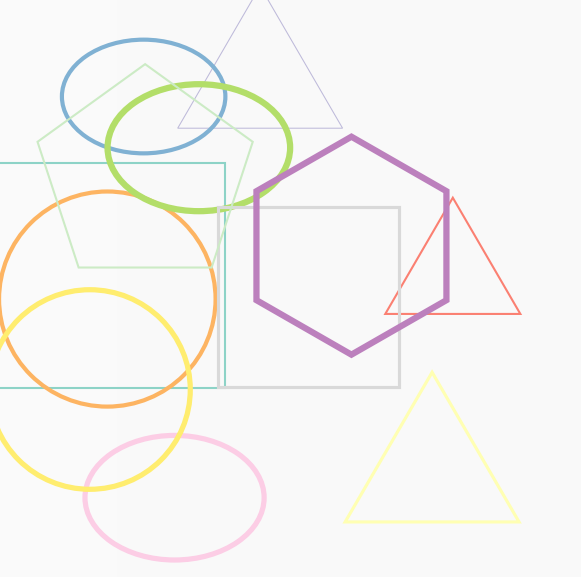[{"shape": "square", "thickness": 1, "radius": 0.98, "center": [0.191, 0.522]}, {"shape": "triangle", "thickness": 1.5, "radius": 0.86, "center": [0.743, 0.182]}, {"shape": "triangle", "thickness": 0.5, "radius": 0.82, "center": [0.448, 0.859]}, {"shape": "triangle", "thickness": 1, "radius": 0.67, "center": [0.779, 0.523]}, {"shape": "oval", "thickness": 2, "radius": 0.7, "center": [0.247, 0.832]}, {"shape": "circle", "thickness": 2, "radius": 0.93, "center": [0.185, 0.481]}, {"shape": "oval", "thickness": 3, "radius": 0.79, "center": [0.342, 0.743]}, {"shape": "oval", "thickness": 2.5, "radius": 0.77, "center": [0.3, 0.137]}, {"shape": "square", "thickness": 1.5, "radius": 0.78, "center": [0.531, 0.485]}, {"shape": "hexagon", "thickness": 3, "radius": 0.94, "center": [0.605, 0.574]}, {"shape": "pentagon", "thickness": 1, "radius": 0.97, "center": [0.25, 0.693]}, {"shape": "circle", "thickness": 2.5, "radius": 0.86, "center": [0.155, 0.325]}]